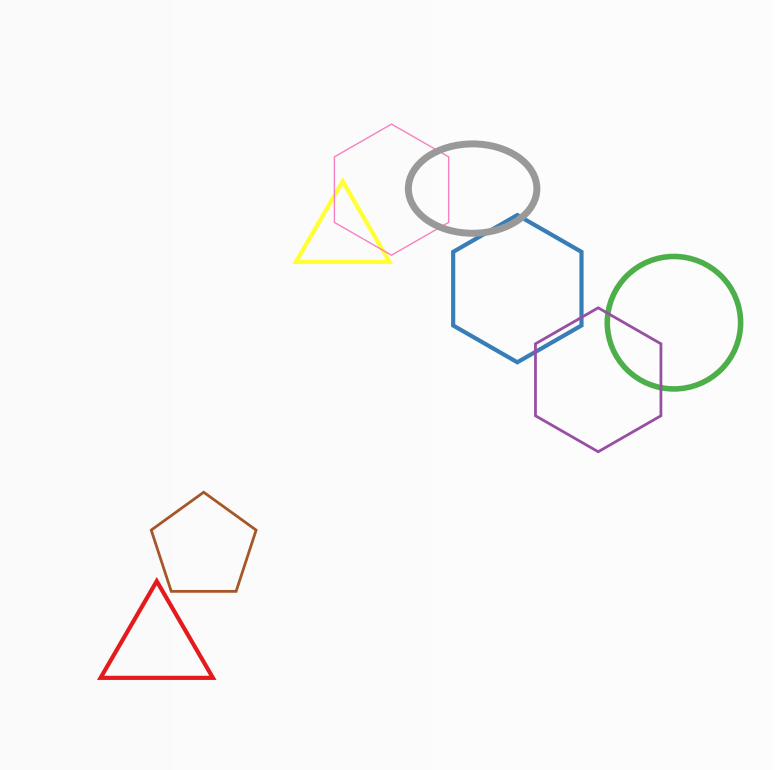[{"shape": "triangle", "thickness": 1.5, "radius": 0.42, "center": [0.202, 0.162]}, {"shape": "hexagon", "thickness": 1.5, "radius": 0.48, "center": [0.668, 0.625]}, {"shape": "circle", "thickness": 2, "radius": 0.43, "center": [0.87, 0.581]}, {"shape": "hexagon", "thickness": 1, "radius": 0.47, "center": [0.772, 0.507]}, {"shape": "triangle", "thickness": 1.5, "radius": 0.35, "center": [0.442, 0.695]}, {"shape": "pentagon", "thickness": 1, "radius": 0.36, "center": [0.263, 0.29]}, {"shape": "hexagon", "thickness": 0.5, "radius": 0.43, "center": [0.505, 0.754]}, {"shape": "oval", "thickness": 2.5, "radius": 0.41, "center": [0.61, 0.755]}]